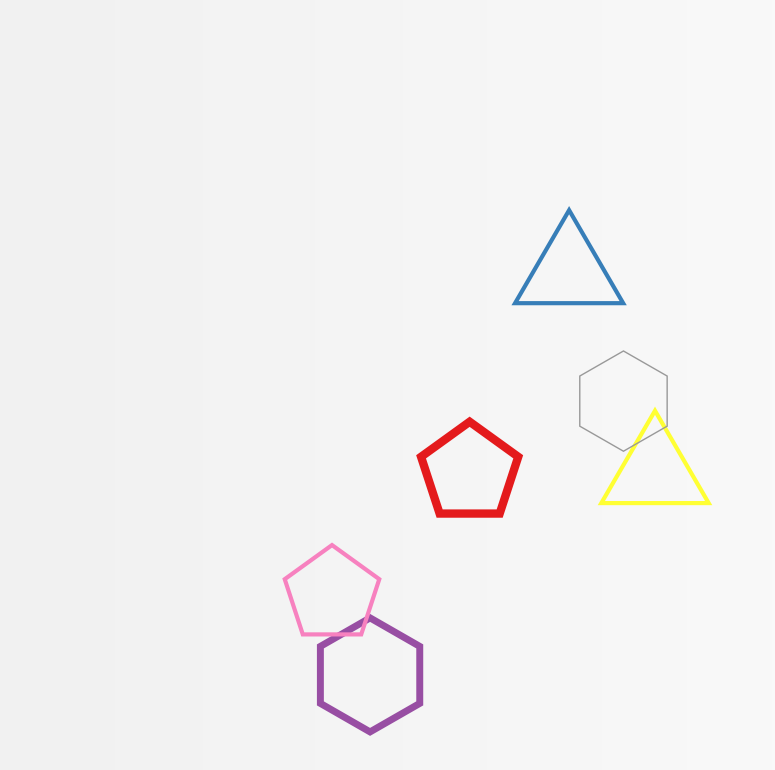[{"shape": "pentagon", "thickness": 3, "radius": 0.33, "center": [0.606, 0.386]}, {"shape": "triangle", "thickness": 1.5, "radius": 0.4, "center": [0.734, 0.647]}, {"shape": "hexagon", "thickness": 2.5, "radius": 0.37, "center": [0.478, 0.124]}, {"shape": "triangle", "thickness": 1.5, "radius": 0.4, "center": [0.845, 0.387]}, {"shape": "pentagon", "thickness": 1.5, "radius": 0.32, "center": [0.428, 0.228]}, {"shape": "hexagon", "thickness": 0.5, "radius": 0.33, "center": [0.804, 0.479]}]